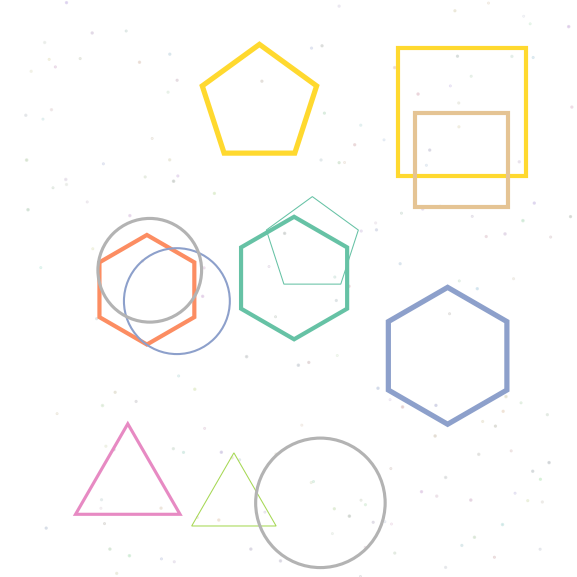[{"shape": "pentagon", "thickness": 0.5, "radius": 0.42, "center": [0.541, 0.575]}, {"shape": "hexagon", "thickness": 2, "radius": 0.53, "center": [0.509, 0.518]}, {"shape": "hexagon", "thickness": 2, "radius": 0.47, "center": [0.254, 0.497]}, {"shape": "hexagon", "thickness": 2.5, "radius": 0.59, "center": [0.775, 0.383]}, {"shape": "circle", "thickness": 1, "radius": 0.46, "center": [0.306, 0.478]}, {"shape": "triangle", "thickness": 1.5, "radius": 0.52, "center": [0.221, 0.161]}, {"shape": "triangle", "thickness": 0.5, "radius": 0.42, "center": [0.405, 0.131]}, {"shape": "pentagon", "thickness": 2.5, "radius": 0.52, "center": [0.449, 0.818]}, {"shape": "square", "thickness": 2, "radius": 0.55, "center": [0.8, 0.805]}, {"shape": "square", "thickness": 2, "radius": 0.4, "center": [0.799, 0.722]}, {"shape": "circle", "thickness": 1.5, "radius": 0.56, "center": [0.555, 0.128]}, {"shape": "circle", "thickness": 1.5, "radius": 0.45, "center": [0.259, 0.531]}]